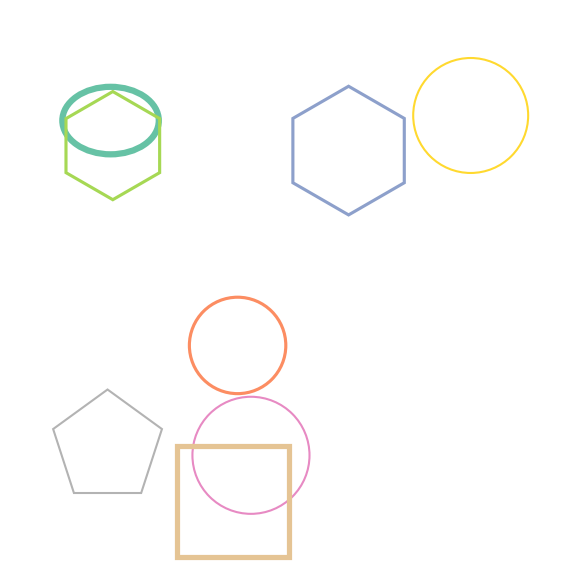[{"shape": "oval", "thickness": 3, "radius": 0.42, "center": [0.191, 0.79]}, {"shape": "circle", "thickness": 1.5, "radius": 0.42, "center": [0.411, 0.401]}, {"shape": "hexagon", "thickness": 1.5, "radius": 0.56, "center": [0.604, 0.738]}, {"shape": "circle", "thickness": 1, "radius": 0.51, "center": [0.435, 0.211]}, {"shape": "hexagon", "thickness": 1.5, "radius": 0.47, "center": [0.195, 0.747]}, {"shape": "circle", "thickness": 1, "radius": 0.5, "center": [0.815, 0.799]}, {"shape": "square", "thickness": 2.5, "radius": 0.48, "center": [0.404, 0.131]}, {"shape": "pentagon", "thickness": 1, "radius": 0.5, "center": [0.186, 0.226]}]